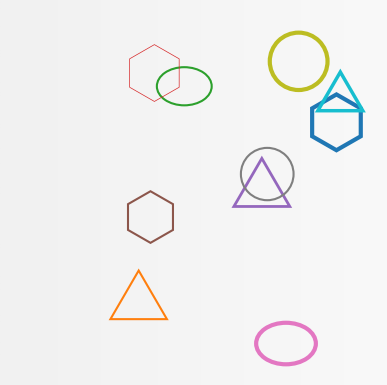[{"shape": "hexagon", "thickness": 3, "radius": 0.36, "center": [0.868, 0.682]}, {"shape": "triangle", "thickness": 1.5, "radius": 0.42, "center": [0.358, 0.213]}, {"shape": "oval", "thickness": 1.5, "radius": 0.35, "center": [0.476, 0.776]}, {"shape": "hexagon", "thickness": 0.5, "radius": 0.37, "center": [0.398, 0.81]}, {"shape": "triangle", "thickness": 2, "radius": 0.42, "center": [0.676, 0.505]}, {"shape": "hexagon", "thickness": 1.5, "radius": 0.33, "center": [0.388, 0.436]}, {"shape": "oval", "thickness": 3, "radius": 0.39, "center": [0.738, 0.108]}, {"shape": "circle", "thickness": 1.5, "radius": 0.34, "center": [0.69, 0.548]}, {"shape": "circle", "thickness": 3, "radius": 0.37, "center": [0.771, 0.841]}, {"shape": "triangle", "thickness": 2.5, "radius": 0.33, "center": [0.878, 0.746]}]